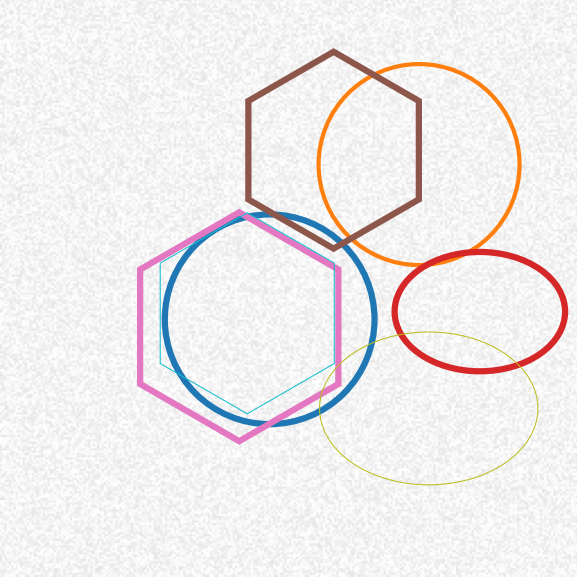[{"shape": "circle", "thickness": 3, "radius": 0.91, "center": [0.467, 0.446]}, {"shape": "circle", "thickness": 2, "radius": 0.87, "center": [0.726, 0.714]}, {"shape": "oval", "thickness": 3, "radius": 0.74, "center": [0.831, 0.46]}, {"shape": "hexagon", "thickness": 3, "radius": 0.85, "center": [0.578, 0.739]}, {"shape": "hexagon", "thickness": 3, "radius": 0.99, "center": [0.414, 0.433]}, {"shape": "oval", "thickness": 0.5, "radius": 0.95, "center": [0.742, 0.292]}, {"shape": "hexagon", "thickness": 0.5, "radius": 0.87, "center": [0.428, 0.457]}]